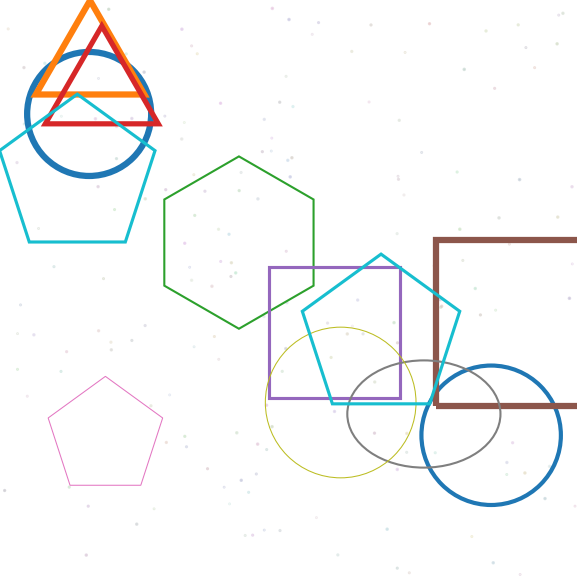[{"shape": "circle", "thickness": 2, "radius": 0.6, "center": [0.85, 0.245]}, {"shape": "circle", "thickness": 3, "radius": 0.54, "center": [0.154, 0.802]}, {"shape": "triangle", "thickness": 3, "radius": 0.54, "center": [0.156, 0.89]}, {"shape": "hexagon", "thickness": 1, "radius": 0.75, "center": [0.414, 0.579]}, {"shape": "triangle", "thickness": 2.5, "radius": 0.56, "center": [0.176, 0.841]}, {"shape": "square", "thickness": 1.5, "radius": 0.57, "center": [0.578, 0.423]}, {"shape": "square", "thickness": 3, "radius": 0.72, "center": [0.899, 0.44]}, {"shape": "pentagon", "thickness": 0.5, "radius": 0.52, "center": [0.183, 0.243]}, {"shape": "oval", "thickness": 1, "radius": 0.66, "center": [0.734, 0.282]}, {"shape": "circle", "thickness": 0.5, "radius": 0.65, "center": [0.59, 0.302]}, {"shape": "pentagon", "thickness": 1.5, "radius": 0.72, "center": [0.66, 0.416]}, {"shape": "pentagon", "thickness": 1.5, "radius": 0.71, "center": [0.134, 0.695]}]